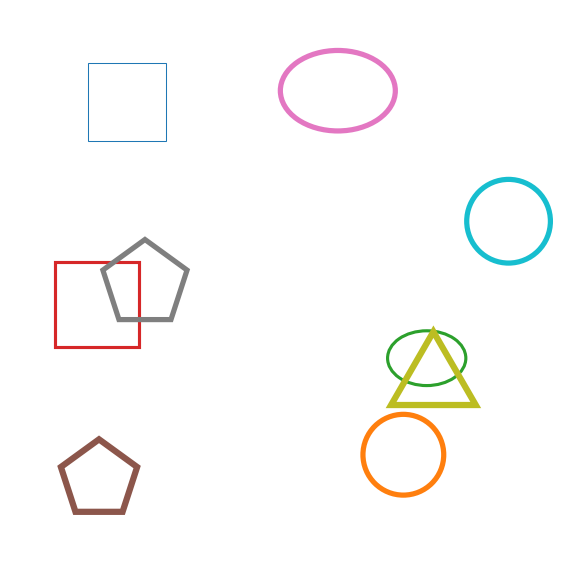[{"shape": "square", "thickness": 0.5, "radius": 0.34, "center": [0.22, 0.822]}, {"shape": "circle", "thickness": 2.5, "radius": 0.35, "center": [0.698, 0.212]}, {"shape": "oval", "thickness": 1.5, "radius": 0.34, "center": [0.739, 0.379]}, {"shape": "square", "thickness": 1.5, "radius": 0.37, "center": [0.168, 0.472]}, {"shape": "pentagon", "thickness": 3, "radius": 0.35, "center": [0.171, 0.169]}, {"shape": "oval", "thickness": 2.5, "radius": 0.5, "center": [0.585, 0.842]}, {"shape": "pentagon", "thickness": 2.5, "radius": 0.38, "center": [0.251, 0.508]}, {"shape": "triangle", "thickness": 3, "radius": 0.42, "center": [0.751, 0.34]}, {"shape": "circle", "thickness": 2.5, "radius": 0.36, "center": [0.881, 0.616]}]